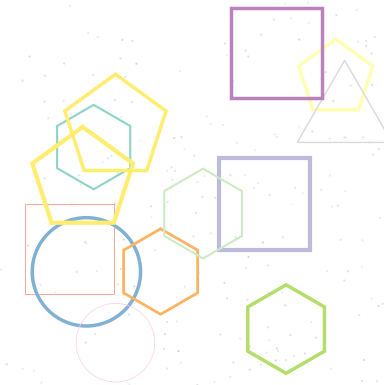[{"shape": "hexagon", "thickness": 1.5, "radius": 0.55, "center": [0.243, 0.618]}, {"shape": "pentagon", "thickness": 2.5, "radius": 0.51, "center": [0.872, 0.797]}, {"shape": "square", "thickness": 3, "radius": 0.59, "center": [0.687, 0.47]}, {"shape": "square", "thickness": 0.5, "radius": 0.58, "center": [0.181, 0.353]}, {"shape": "circle", "thickness": 2.5, "radius": 0.7, "center": [0.224, 0.294]}, {"shape": "hexagon", "thickness": 2, "radius": 0.56, "center": [0.417, 0.295]}, {"shape": "hexagon", "thickness": 2.5, "radius": 0.57, "center": [0.743, 0.145]}, {"shape": "circle", "thickness": 0.5, "radius": 0.51, "center": [0.3, 0.11]}, {"shape": "triangle", "thickness": 1, "radius": 0.71, "center": [0.895, 0.701]}, {"shape": "square", "thickness": 2.5, "radius": 0.59, "center": [0.719, 0.862]}, {"shape": "hexagon", "thickness": 1.5, "radius": 0.58, "center": [0.527, 0.445]}, {"shape": "pentagon", "thickness": 3, "radius": 0.69, "center": [0.215, 0.533]}, {"shape": "pentagon", "thickness": 2.5, "radius": 0.69, "center": [0.3, 0.669]}]